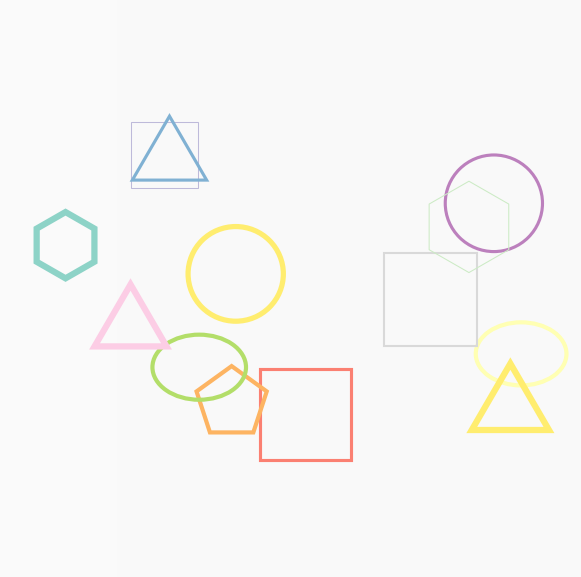[{"shape": "hexagon", "thickness": 3, "radius": 0.29, "center": [0.113, 0.575]}, {"shape": "oval", "thickness": 2, "radius": 0.39, "center": [0.897, 0.386]}, {"shape": "square", "thickness": 0.5, "radius": 0.29, "center": [0.283, 0.731]}, {"shape": "square", "thickness": 1.5, "radius": 0.39, "center": [0.525, 0.282]}, {"shape": "triangle", "thickness": 1.5, "radius": 0.37, "center": [0.292, 0.724]}, {"shape": "pentagon", "thickness": 2, "radius": 0.32, "center": [0.399, 0.302]}, {"shape": "oval", "thickness": 2, "radius": 0.4, "center": [0.343, 0.363]}, {"shape": "triangle", "thickness": 3, "radius": 0.36, "center": [0.225, 0.435]}, {"shape": "square", "thickness": 1, "radius": 0.4, "center": [0.741, 0.481]}, {"shape": "circle", "thickness": 1.5, "radius": 0.42, "center": [0.85, 0.647]}, {"shape": "hexagon", "thickness": 0.5, "radius": 0.4, "center": [0.807, 0.606]}, {"shape": "triangle", "thickness": 3, "radius": 0.38, "center": [0.878, 0.293]}, {"shape": "circle", "thickness": 2.5, "radius": 0.41, "center": [0.406, 0.525]}]